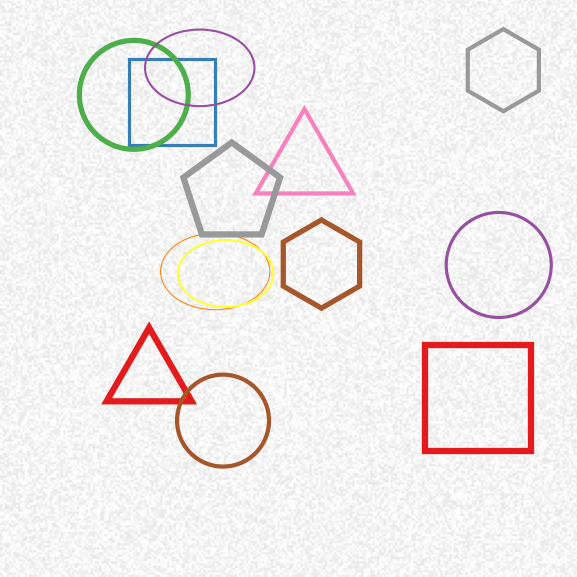[{"shape": "triangle", "thickness": 3, "radius": 0.43, "center": [0.258, 0.347]}, {"shape": "square", "thickness": 3, "radius": 0.46, "center": [0.828, 0.31]}, {"shape": "square", "thickness": 1.5, "radius": 0.37, "center": [0.298, 0.822]}, {"shape": "circle", "thickness": 2.5, "radius": 0.47, "center": [0.232, 0.835]}, {"shape": "circle", "thickness": 1.5, "radius": 0.45, "center": [0.864, 0.54]}, {"shape": "oval", "thickness": 1, "radius": 0.47, "center": [0.346, 0.882]}, {"shape": "oval", "thickness": 0.5, "radius": 0.47, "center": [0.373, 0.529]}, {"shape": "oval", "thickness": 1, "radius": 0.41, "center": [0.391, 0.525]}, {"shape": "circle", "thickness": 2, "radius": 0.4, "center": [0.386, 0.271]}, {"shape": "hexagon", "thickness": 2.5, "radius": 0.38, "center": [0.557, 0.542]}, {"shape": "triangle", "thickness": 2, "radius": 0.49, "center": [0.527, 0.713]}, {"shape": "pentagon", "thickness": 3, "radius": 0.44, "center": [0.401, 0.664]}, {"shape": "hexagon", "thickness": 2, "radius": 0.36, "center": [0.872, 0.878]}]